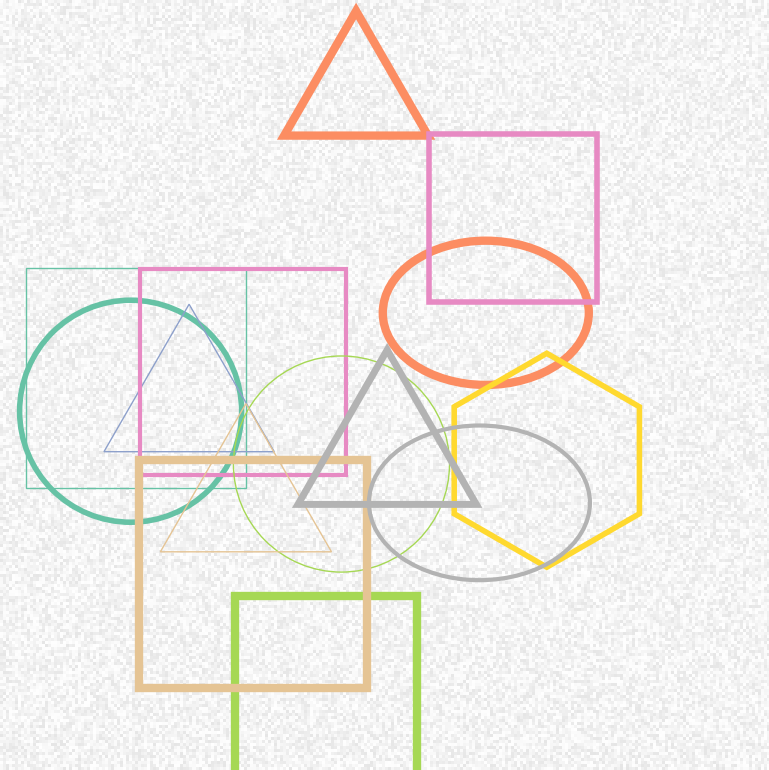[{"shape": "square", "thickness": 0.5, "radius": 0.71, "center": [0.176, 0.509]}, {"shape": "circle", "thickness": 2, "radius": 0.72, "center": [0.17, 0.466]}, {"shape": "oval", "thickness": 3, "radius": 0.67, "center": [0.631, 0.594]}, {"shape": "triangle", "thickness": 3, "radius": 0.54, "center": [0.462, 0.878]}, {"shape": "triangle", "thickness": 0.5, "radius": 0.64, "center": [0.246, 0.477]}, {"shape": "square", "thickness": 2, "radius": 0.55, "center": [0.666, 0.717]}, {"shape": "square", "thickness": 1.5, "radius": 0.67, "center": [0.315, 0.517]}, {"shape": "square", "thickness": 3, "radius": 0.59, "center": [0.423, 0.108]}, {"shape": "circle", "thickness": 0.5, "radius": 0.7, "center": [0.443, 0.397]}, {"shape": "hexagon", "thickness": 2, "radius": 0.69, "center": [0.71, 0.402]}, {"shape": "triangle", "thickness": 0.5, "radius": 0.64, "center": [0.319, 0.348]}, {"shape": "square", "thickness": 3, "radius": 0.74, "center": [0.329, 0.255]}, {"shape": "triangle", "thickness": 2.5, "radius": 0.67, "center": [0.503, 0.412]}, {"shape": "oval", "thickness": 1.5, "radius": 0.72, "center": [0.623, 0.347]}]